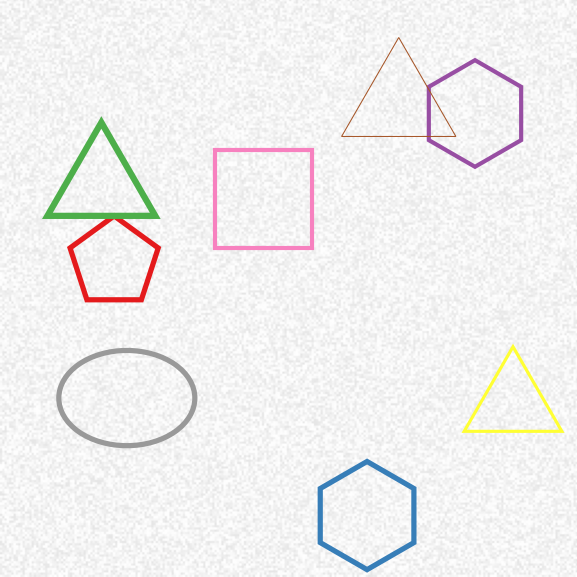[{"shape": "pentagon", "thickness": 2.5, "radius": 0.4, "center": [0.198, 0.545]}, {"shape": "hexagon", "thickness": 2.5, "radius": 0.47, "center": [0.636, 0.106]}, {"shape": "triangle", "thickness": 3, "radius": 0.54, "center": [0.175, 0.679]}, {"shape": "hexagon", "thickness": 2, "radius": 0.46, "center": [0.822, 0.803]}, {"shape": "triangle", "thickness": 1.5, "radius": 0.49, "center": [0.888, 0.301]}, {"shape": "triangle", "thickness": 0.5, "radius": 0.57, "center": [0.69, 0.82]}, {"shape": "square", "thickness": 2, "radius": 0.42, "center": [0.456, 0.655]}, {"shape": "oval", "thickness": 2.5, "radius": 0.59, "center": [0.22, 0.31]}]